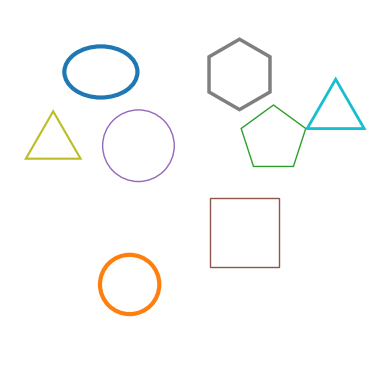[{"shape": "oval", "thickness": 3, "radius": 0.47, "center": [0.262, 0.813]}, {"shape": "circle", "thickness": 3, "radius": 0.39, "center": [0.337, 0.261]}, {"shape": "pentagon", "thickness": 1, "radius": 0.44, "center": [0.71, 0.639]}, {"shape": "circle", "thickness": 1, "radius": 0.47, "center": [0.36, 0.621]}, {"shape": "square", "thickness": 1, "radius": 0.45, "center": [0.635, 0.397]}, {"shape": "hexagon", "thickness": 2.5, "radius": 0.46, "center": [0.622, 0.807]}, {"shape": "triangle", "thickness": 1.5, "radius": 0.41, "center": [0.138, 0.629]}, {"shape": "triangle", "thickness": 2, "radius": 0.43, "center": [0.872, 0.709]}]